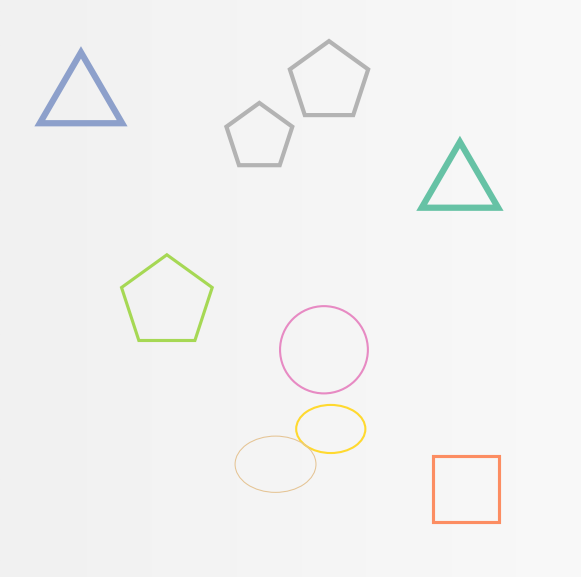[{"shape": "triangle", "thickness": 3, "radius": 0.38, "center": [0.791, 0.677]}, {"shape": "square", "thickness": 1.5, "radius": 0.29, "center": [0.802, 0.153]}, {"shape": "triangle", "thickness": 3, "radius": 0.41, "center": [0.139, 0.827]}, {"shape": "circle", "thickness": 1, "radius": 0.38, "center": [0.557, 0.393]}, {"shape": "pentagon", "thickness": 1.5, "radius": 0.41, "center": [0.287, 0.476]}, {"shape": "oval", "thickness": 1, "radius": 0.3, "center": [0.569, 0.256]}, {"shape": "oval", "thickness": 0.5, "radius": 0.35, "center": [0.474, 0.195]}, {"shape": "pentagon", "thickness": 2, "radius": 0.3, "center": [0.446, 0.761]}, {"shape": "pentagon", "thickness": 2, "radius": 0.35, "center": [0.566, 0.857]}]